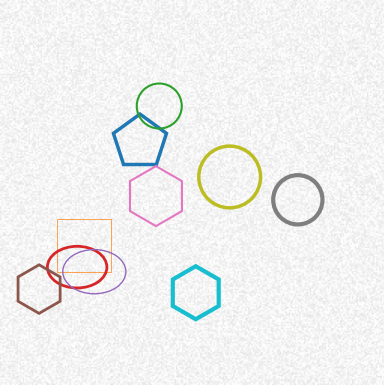[{"shape": "pentagon", "thickness": 2.5, "radius": 0.36, "center": [0.364, 0.631]}, {"shape": "square", "thickness": 0.5, "radius": 0.35, "center": [0.218, 0.362]}, {"shape": "circle", "thickness": 1.5, "radius": 0.29, "center": [0.414, 0.725]}, {"shape": "oval", "thickness": 2, "radius": 0.39, "center": [0.2, 0.306]}, {"shape": "oval", "thickness": 1, "radius": 0.41, "center": [0.245, 0.294]}, {"shape": "hexagon", "thickness": 2, "radius": 0.32, "center": [0.102, 0.249]}, {"shape": "hexagon", "thickness": 1.5, "radius": 0.39, "center": [0.405, 0.491]}, {"shape": "circle", "thickness": 3, "radius": 0.32, "center": [0.774, 0.481]}, {"shape": "circle", "thickness": 2.5, "radius": 0.4, "center": [0.597, 0.54]}, {"shape": "hexagon", "thickness": 3, "radius": 0.34, "center": [0.508, 0.24]}]